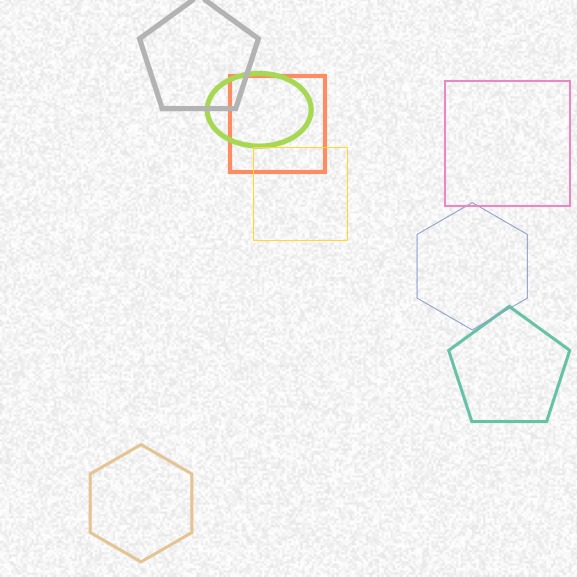[{"shape": "pentagon", "thickness": 1.5, "radius": 0.55, "center": [0.882, 0.358]}, {"shape": "square", "thickness": 2, "radius": 0.41, "center": [0.48, 0.784]}, {"shape": "hexagon", "thickness": 0.5, "radius": 0.55, "center": [0.818, 0.538]}, {"shape": "square", "thickness": 1, "radius": 0.54, "center": [0.879, 0.75]}, {"shape": "oval", "thickness": 2.5, "radius": 0.45, "center": [0.449, 0.809]}, {"shape": "square", "thickness": 0.5, "radius": 0.4, "center": [0.52, 0.664]}, {"shape": "hexagon", "thickness": 1.5, "radius": 0.51, "center": [0.244, 0.128]}, {"shape": "pentagon", "thickness": 2.5, "radius": 0.54, "center": [0.345, 0.899]}]